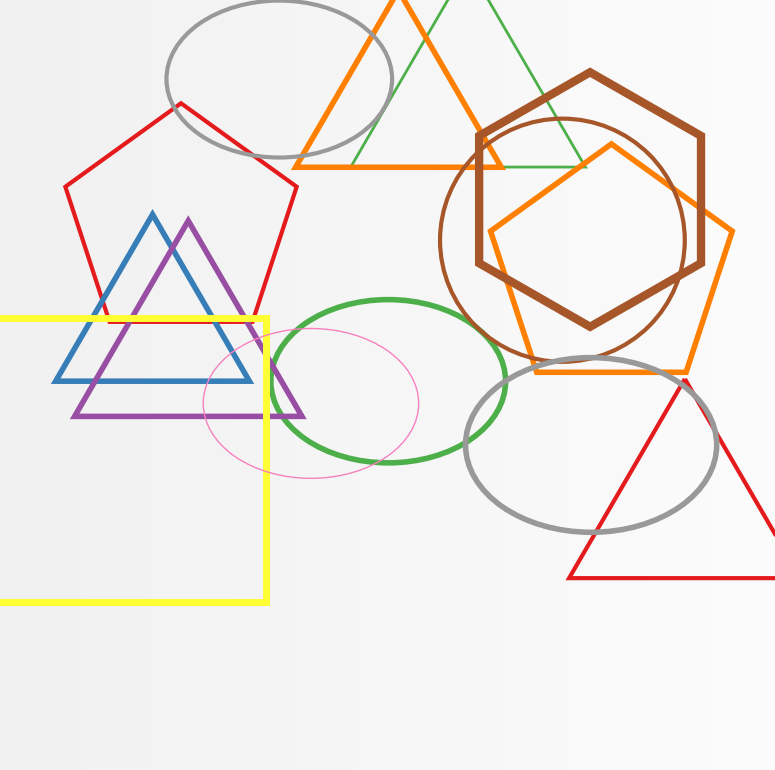[{"shape": "pentagon", "thickness": 1.5, "radius": 0.78, "center": [0.234, 0.709]}, {"shape": "triangle", "thickness": 1.5, "radius": 0.86, "center": [0.884, 0.335]}, {"shape": "triangle", "thickness": 2, "radius": 0.72, "center": [0.197, 0.577]}, {"shape": "triangle", "thickness": 1, "radius": 0.87, "center": [0.604, 0.87]}, {"shape": "oval", "thickness": 2, "radius": 0.76, "center": [0.501, 0.505]}, {"shape": "triangle", "thickness": 2, "radius": 0.85, "center": [0.243, 0.544]}, {"shape": "triangle", "thickness": 2, "radius": 0.77, "center": [0.514, 0.859]}, {"shape": "pentagon", "thickness": 2, "radius": 0.82, "center": [0.789, 0.649]}, {"shape": "square", "thickness": 2.5, "radius": 0.92, "center": [0.159, 0.402]}, {"shape": "circle", "thickness": 1.5, "radius": 0.79, "center": [0.726, 0.688]}, {"shape": "hexagon", "thickness": 3, "radius": 0.83, "center": [0.761, 0.741]}, {"shape": "oval", "thickness": 0.5, "radius": 0.69, "center": [0.401, 0.476]}, {"shape": "oval", "thickness": 1.5, "radius": 0.73, "center": [0.36, 0.897]}, {"shape": "oval", "thickness": 2, "radius": 0.81, "center": [0.763, 0.422]}]